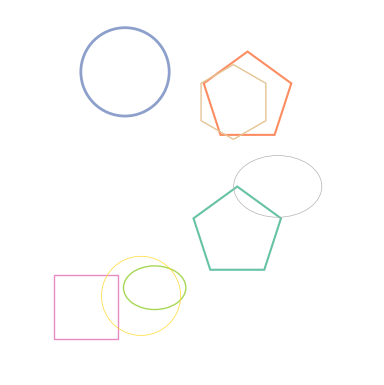[{"shape": "pentagon", "thickness": 1.5, "radius": 0.6, "center": [0.616, 0.396]}, {"shape": "pentagon", "thickness": 1.5, "radius": 0.6, "center": [0.643, 0.746]}, {"shape": "circle", "thickness": 2, "radius": 0.57, "center": [0.325, 0.813]}, {"shape": "square", "thickness": 1, "radius": 0.41, "center": [0.224, 0.203]}, {"shape": "oval", "thickness": 1, "radius": 0.4, "center": [0.402, 0.253]}, {"shape": "circle", "thickness": 0.5, "radius": 0.51, "center": [0.366, 0.232]}, {"shape": "hexagon", "thickness": 1, "radius": 0.49, "center": [0.606, 0.735]}, {"shape": "oval", "thickness": 0.5, "radius": 0.57, "center": [0.721, 0.516]}]